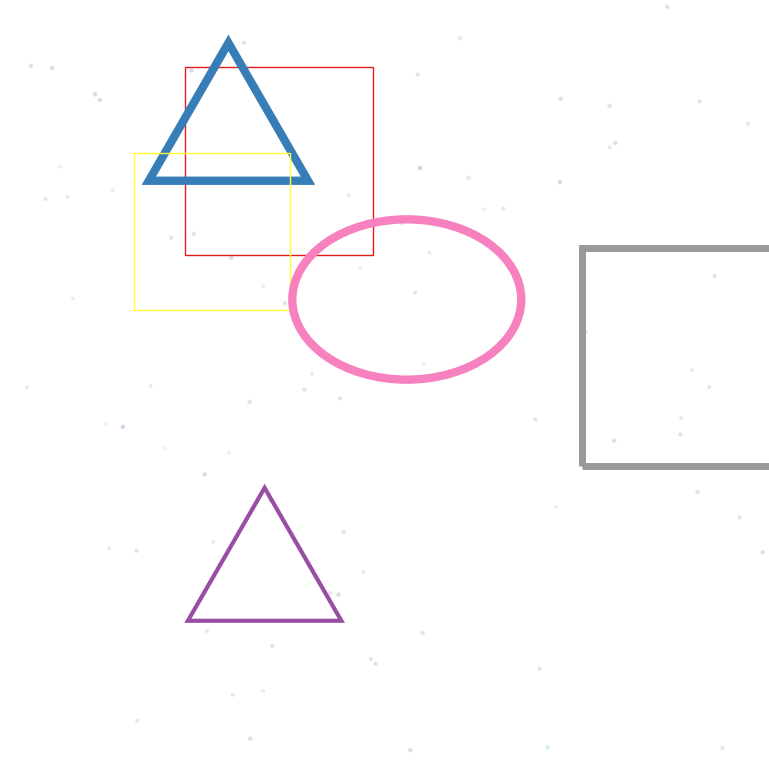[{"shape": "square", "thickness": 0.5, "radius": 0.61, "center": [0.362, 0.791]}, {"shape": "triangle", "thickness": 3, "radius": 0.6, "center": [0.297, 0.825]}, {"shape": "triangle", "thickness": 1.5, "radius": 0.58, "center": [0.344, 0.251]}, {"shape": "square", "thickness": 0.5, "radius": 0.51, "center": [0.275, 0.7]}, {"shape": "oval", "thickness": 3, "radius": 0.74, "center": [0.528, 0.611]}, {"shape": "square", "thickness": 2.5, "radius": 0.71, "center": [0.897, 0.536]}]